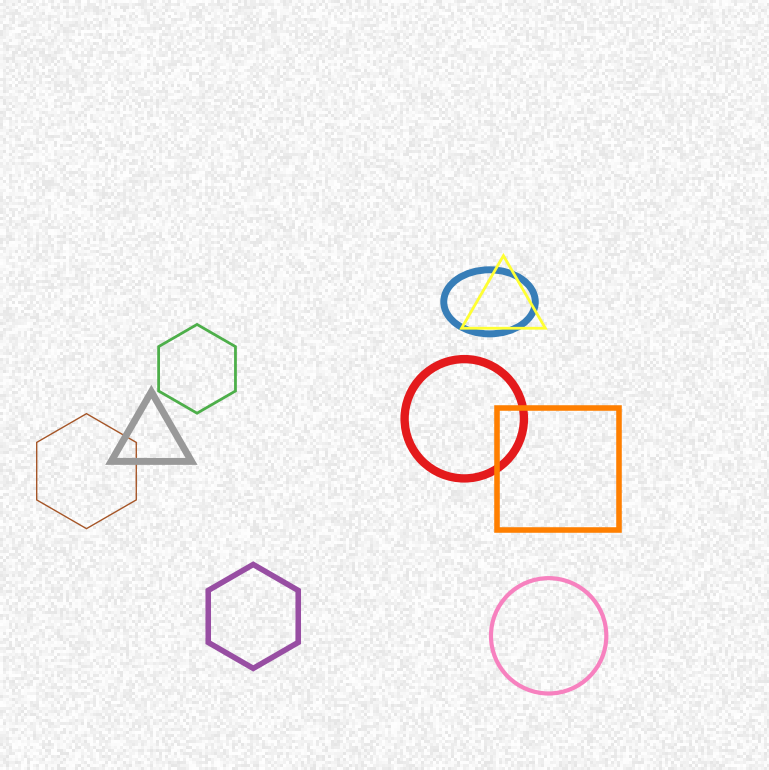[{"shape": "circle", "thickness": 3, "radius": 0.39, "center": [0.603, 0.456]}, {"shape": "oval", "thickness": 2.5, "radius": 0.3, "center": [0.636, 0.608]}, {"shape": "hexagon", "thickness": 1, "radius": 0.29, "center": [0.256, 0.521]}, {"shape": "hexagon", "thickness": 2, "radius": 0.34, "center": [0.329, 0.199]}, {"shape": "square", "thickness": 2, "radius": 0.39, "center": [0.725, 0.391]}, {"shape": "triangle", "thickness": 1, "radius": 0.31, "center": [0.654, 0.605]}, {"shape": "hexagon", "thickness": 0.5, "radius": 0.37, "center": [0.112, 0.388]}, {"shape": "circle", "thickness": 1.5, "radius": 0.37, "center": [0.713, 0.174]}, {"shape": "triangle", "thickness": 2.5, "radius": 0.3, "center": [0.197, 0.431]}]